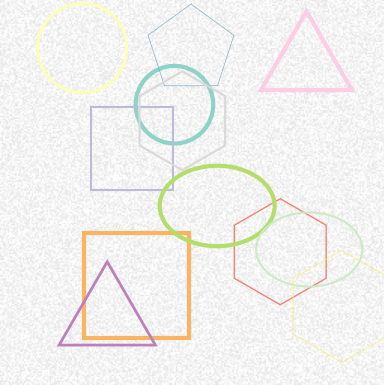[{"shape": "circle", "thickness": 3, "radius": 0.5, "center": [0.453, 0.728]}, {"shape": "circle", "thickness": 2, "radius": 0.58, "center": [0.213, 0.875]}, {"shape": "square", "thickness": 1.5, "radius": 0.54, "center": [0.343, 0.614]}, {"shape": "hexagon", "thickness": 1, "radius": 0.69, "center": [0.728, 0.346]}, {"shape": "pentagon", "thickness": 0.5, "radius": 0.59, "center": [0.496, 0.872]}, {"shape": "square", "thickness": 3, "radius": 0.68, "center": [0.354, 0.259]}, {"shape": "oval", "thickness": 3, "radius": 0.75, "center": [0.564, 0.465]}, {"shape": "triangle", "thickness": 3, "radius": 0.68, "center": [0.796, 0.834]}, {"shape": "hexagon", "thickness": 1.5, "radius": 0.64, "center": [0.474, 0.686]}, {"shape": "triangle", "thickness": 2, "radius": 0.72, "center": [0.279, 0.176]}, {"shape": "oval", "thickness": 1.5, "radius": 0.69, "center": [0.803, 0.352]}, {"shape": "hexagon", "thickness": 0.5, "radius": 0.73, "center": [0.888, 0.204]}]